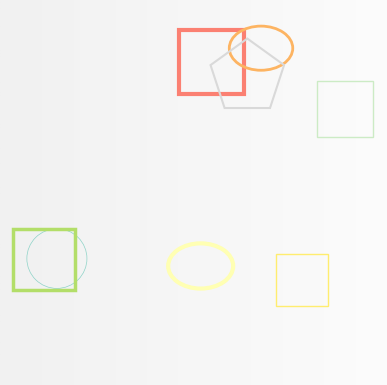[{"shape": "circle", "thickness": 0.5, "radius": 0.39, "center": [0.147, 0.328]}, {"shape": "oval", "thickness": 3, "radius": 0.42, "center": [0.518, 0.309]}, {"shape": "square", "thickness": 3, "radius": 0.42, "center": [0.545, 0.838]}, {"shape": "oval", "thickness": 2, "radius": 0.41, "center": [0.674, 0.875]}, {"shape": "square", "thickness": 2.5, "radius": 0.4, "center": [0.115, 0.326]}, {"shape": "pentagon", "thickness": 1.5, "radius": 0.5, "center": [0.638, 0.8]}, {"shape": "square", "thickness": 1, "radius": 0.36, "center": [0.89, 0.718]}, {"shape": "square", "thickness": 1, "radius": 0.33, "center": [0.779, 0.273]}]